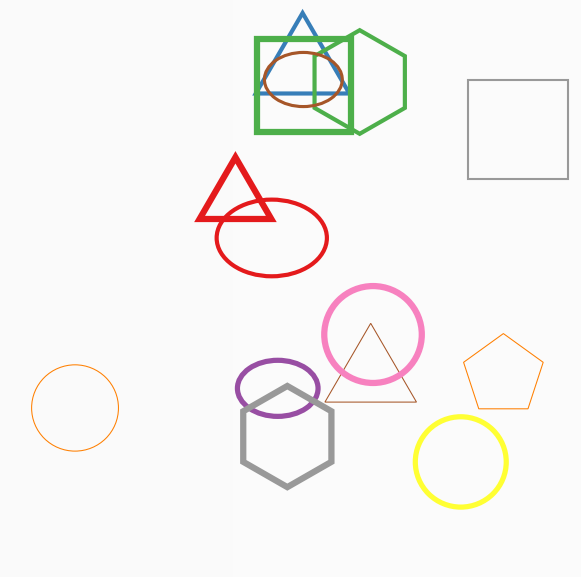[{"shape": "oval", "thickness": 2, "radius": 0.47, "center": [0.468, 0.587]}, {"shape": "triangle", "thickness": 3, "radius": 0.36, "center": [0.405, 0.656]}, {"shape": "triangle", "thickness": 2, "radius": 0.46, "center": [0.521, 0.884]}, {"shape": "square", "thickness": 3, "radius": 0.4, "center": [0.522, 0.851]}, {"shape": "hexagon", "thickness": 2, "radius": 0.45, "center": [0.619, 0.857]}, {"shape": "oval", "thickness": 2.5, "radius": 0.35, "center": [0.478, 0.327]}, {"shape": "pentagon", "thickness": 0.5, "radius": 0.36, "center": [0.866, 0.349]}, {"shape": "circle", "thickness": 0.5, "radius": 0.37, "center": [0.129, 0.293]}, {"shape": "circle", "thickness": 2.5, "radius": 0.39, "center": [0.793, 0.199]}, {"shape": "triangle", "thickness": 0.5, "radius": 0.45, "center": [0.638, 0.348]}, {"shape": "oval", "thickness": 1.5, "radius": 0.33, "center": [0.522, 0.861]}, {"shape": "circle", "thickness": 3, "radius": 0.42, "center": [0.642, 0.42]}, {"shape": "square", "thickness": 1, "radius": 0.43, "center": [0.892, 0.775]}, {"shape": "hexagon", "thickness": 3, "radius": 0.44, "center": [0.494, 0.243]}]